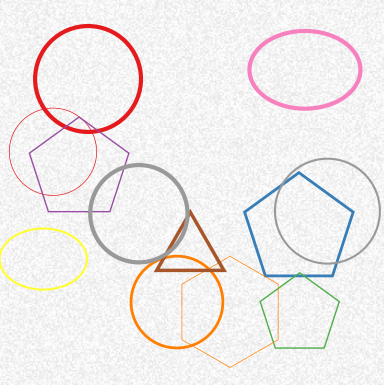[{"shape": "circle", "thickness": 0.5, "radius": 0.57, "center": [0.138, 0.606]}, {"shape": "circle", "thickness": 3, "radius": 0.69, "center": [0.229, 0.795]}, {"shape": "pentagon", "thickness": 2, "radius": 0.74, "center": [0.776, 0.403]}, {"shape": "pentagon", "thickness": 1, "radius": 0.54, "center": [0.779, 0.183]}, {"shape": "pentagon", "thickness": 1, "radius": 0.68, "center": [0.206, 0.56]}, {"shape": "circle", "thickness": 2, "radius": 0.6, "center": [0.46, 0.215]}, {"shape": "hexagon", "thickness": 0.5, "radius": 0.72, "center": [0.598, 0.19]}, {"shape": "oval", "thickness": 1.5, "radius": 0.57, "center": [0.112, 0.327]}, {"shape": "triangle", "thickness": 2.5, "radius": 0.5, "center": [0.494, 0.348]}, {"shape": "oval", "thickness": 3, "radius": 0.72, "center": [0.792, 0.819]}, {"shape": "circle", "thickness": 3, "radius": 0.63, "center": [0.361, 0.445]}, {"shape": "circle", "thickness": 1.5, "radius": 0.68, "center": [0.851, 0.452]}]